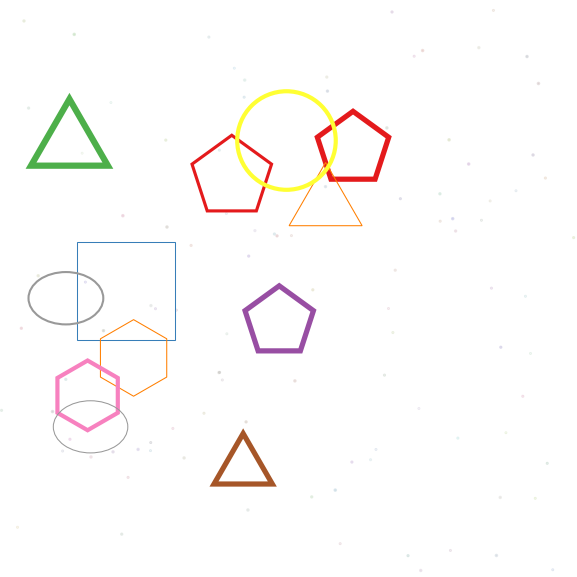[{"shape": "pentagon", "thickness": 1.5, "radius": 0.36, "center": [0.401, 0.693]}, {"shape": "pentagon", "thickness": 2.5, "radius": 0.32, "center": [0.611, 0.741]}, {"shape": "square", "thickness": 0.5, "radius": 0.43, "center": [0.218, 0.495]}, {"shape": "triangle", "thickness": 3, "radius": 0.38, "center": [0.12, 0.751]}, {"shape": "pentagon", "thickness": 2.5, "radius": 0.31, "center": [0.484, 0.442]}, {"shape": "hexagon", "thickness": 0.5, "radius": 0.33, "center": [0.231, 0.379]}, {"shape": "triangle", "thickness": 0.5, "radius": 0.36, "center": [0.564, 0.645]}, {"shape": "circle", "thickness": 2, "radius": 0.43, "center": [0.496, 0.756]}, {"shape": "triangle", "thickness": 2.5, "radius": 0.29, "center": [0.421, 0.19]}, {"shape": "hexagon", "thickness": 2, "radius": 0.3, "center": [0.152, 0.314]}, {"shape": "oval", "thickness": 0.5, "radius": 0.32, "center": [0.157, 0.26]}, {"shape": "oval", "thickness": 1, "radius": 0.32, "center": [0.114, 0.483]}]